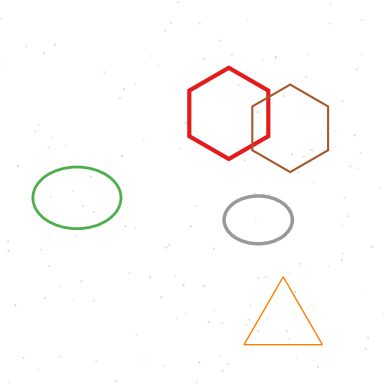[{"shape": "hexagon", "thickness": 3, "radius": 0.59, "center": [0.594, 0.705]}, {"shape": "oval", "thickness": 2, "radius": 0.57, "center": [0.2, 0.486]}, {"shape": "triangle", "thickness": 1, "radius": 0.59, "center": [0.736, 0.163]}, {"shape": "hexagon", "thickness": 1.5, "radius": 0.57, "center": [0.754, 0.667]}, {"shape": "oval", "thickness": 2.5, "radius": 0.44, "center": [0.671, 0.429]}]